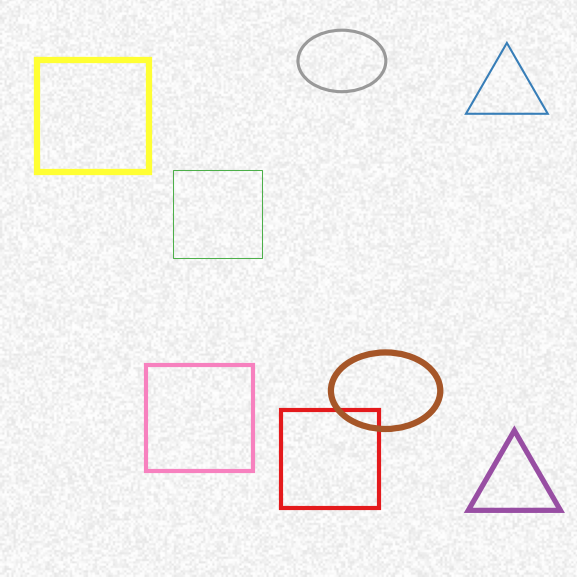[{"shape": "square", "thickness": 2, "radius": 0.42, "center": [0.571, 0.204]}, {"shape": "triangle", "thickness": 1, "radius": 0.41, "center": [0.878, 0.843]}, {"shape": "square", "thickness": 0.5, "radius": 0.38, "center": [0.377, 0.629]}, {"shape": "triangle", "thickness": 2.5, "radius": 0.46, "center": [0.891, 0.161]}, {"shape": "square", "thickness": 3, "radius": 0.48, "center": [0.161, 0.798]}, {"shape": "oval", "thickness": 3, "radius": 0.47, "center": [0.668, 0.323]}, {"shape": "square", "thickness": 2, "radius": 0.46, "center": [0.346, 0.275]}, {"shape": "oval", "thickness": 1.5, "radius": 0.38, "center": [0.592, 0.894]}]